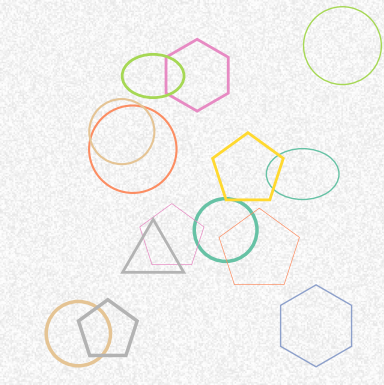[{"shape": "oval", "thickness": 1, "radius": 0.47, "center": [0.786, 0.548]}, {"shape": "circle", "thickness": 2.5, "radius": 0.41, "center": [0.586, 0.403]}, {"shape": "pentagon", "thickness": 0.5, "radius": 0.55, "center": [0.673, 0.35]}, {"shape": "circle", "thickness": 1.5, "radius": 0.57, "center": [0.345, 0.612]}, {"shape": "hexagon", "thickness": 1, "radius": 0.53, "center": [0.821, 0.154]}, {"shape": "hexagon", "thickness": 2, "radius": 0.47, "center": [0.512, 0.805]}, {"shape": "pentagon", "thickness": 0.5, "radius": 0.44, "center": [0.446, 0.384]}, {"shape": "circle", "thickness": 1, "radius": 0.51, "center": [0.89, 0.881]}, {"shape": "oval", "thickness": 2, "radius": 0.4, "center": [0.398, 0.803]}, {"shape": "pentagon", "thickness": 2, "radius": 0.48, "center": [0.644, 0.559]}, {"shape": "circle", "thickness": 1.5, "radius": 0.42, "center": [0.316, 0.658]}, {"shape": "circle", "thickness": 2.5, "radius": 0.42, "center": [0.204, 0.133]}, {"shape": "triangle", "thickness": 2, "radius": 0.46, "center": [0.398, 0.339]}, {"shape": "pentagon", "thickness": 2.5, "radius": 0.4, "center": [0.28, 0.141]}]